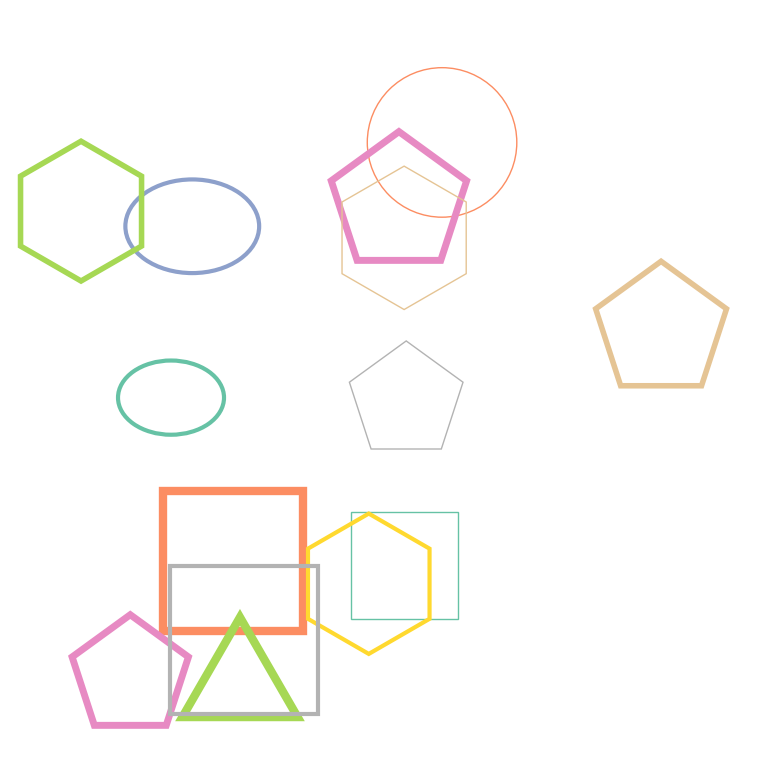[{"shape": "square", "thickness": 0.5, "radius": 0.35, "center": [0.525, 0.266]}, {"shape": "oval", "thickness": 1.5, "radius": 0.34, "center": [0.222, 0.484]}, {"shape": "circle", "thickness": 0.5, "radius": 0.49, "center": [0.574, 0.815]}, {"shape": "square", "thickness": 3, "radius": 0.45, "center": [0.303, 0.272]}, {"shape": "oval", "thickness": 1.5, "radius": 0.43, "center": [0.25, 0.706]}, {"shape": "pentagon", "thickness": 2.5, "radius": 0.4, "center": [0.169, 0.122]}, {"shape": "pentagon", "thickness": 2.5, "radius": 0.46, "center": [0.518, 0.737]}, {"shape": "triangle", "thickness": 3, "radius": 0.43, "center": [0.312, 0.112]}, {"shape": "hexagon", "thickness": 2, "radius": 0.45, "center": [0.105, 0.726]}, {"shape": "hexagon", "thickness": 1.5, "radius": 0.46, "center": [0.479, 0.242]}, {"shape": "hexagon", "thickness": 0.5, "radius": 0.47, "center": [0.525, 0.691]}, {"shape": "pentagon", "thickness": 2, "radius": 0.45, "center": [0.859, 0.571]}, {"shape": "square", "thickness": 1.5, "radius": 0.48, "center": [0.317, 0.169]}, {"shape": "pentagon", "thickness": 0.5, "radius": 0.39, "center": [0.528, 0.48]}]